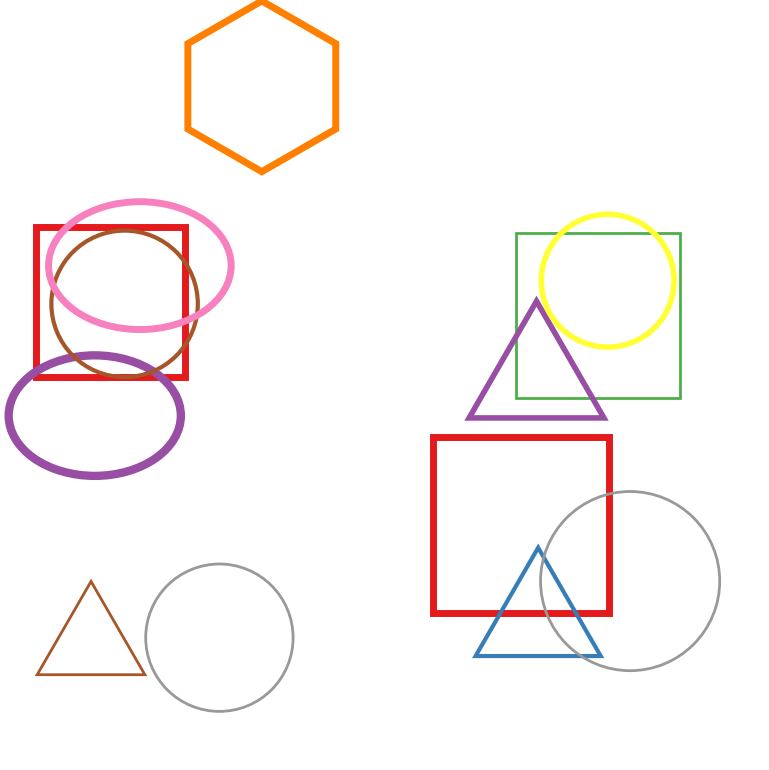[{"shape": "square", "thickness": 2.5, "radius": 0.49, "center": [0.143, 0.607]}, {"shape": "square", "thickness": 2.5, "radius": 0.57, "center": [0.676, 0.318]}, {"shape": "triangle", "thickness": 1.5, "radius": 0.47, "center": [0.699, 0.195]}, {"shape": "square", "thickness": 1, "radius": 0.53, "center": [0.777, 0.59]}, {"shape": "oval", "thickness": 3, "radius": 0.56, "center": [0.123, 0.46]}, {"shape": "triangle", "thickness": 2, "radius": 0.51, "center": [0.697, 0.508]}, {"shape": "hexagon", "thickness": 2.5, "radius": 0.55, "center": [0.34, 0.888]}, {"shape": "circle", "thickness": 2, "radius": 0.43, "center": [0.789, 0.635]}, {"shape": "triangle", "thickness": 1, "radius": 0.4, "center": [0.118, 0.164]}, {"shape": "circle", "thickness": 1.5, "radius": 0.48, "center": [0.162, 0.605]}, {"shape": "oval", "thickness": 2.5, "radius": 0.59, "center": [0.182, 0.655]}, {"shape": "circle", "thickness": 1, "radius": 0.48, "center": [0.285, 0.172]}, {"shape": "circle", "thickness": 1, "radius": 0.58, "center": [0.818, 0.245]}]